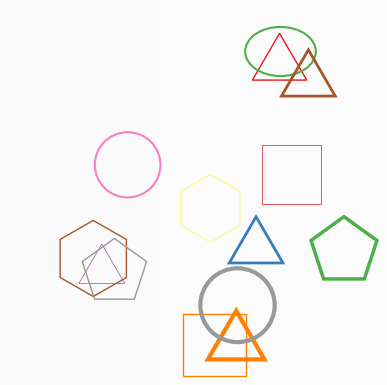[{"shape": "triangle", "thickness": 1, "radius": 0.41, "center": [0.722, 0.832]}, {"shape": "square", "thickness": 0.5, "radius": 0.38, "center": [0.752, 0.547]}, {"shape": "triangle", "thickness": 2, "radius": 0.4, "center": [0.661, 0.357]}, {"shape": "oval", "thickness": 1.5, "radius": 0.46, "center": [0.724, 0.866]}, {"shape": "pentagon", "thickness": 2.5, "radius": 0.45, "center": [0.888, 0.348]}, {"shape": "triangle", "thickness": 0.5, "radius": 0.34, "center": [0.263, 0.298]}, {"shape": "triangle", "thickness": 3, "radius": 0.42, "center": [0.609, 0.109]}, {"shape": "square", "thickness": 1, "radius": 0.4, "center": [0.553, 0.104]}, {"shape": "hexagon", "thickness": 0.5, "radius": 0.44, "center": [0.543, 0.459]}, {"shape": "triangle", "thickness": 2, "radius": 0.4, "center": [0.796, 0.79]}, {"shape": "hexagon", "thickness": 1, "radius": 0.49, "center": [0.241, 0.329]}, {"shape": "circle", "thickness": 1.5, "radius": 0.42, "center": [0.329, 0.572]}, {"shape": "pentagon", "thickness": 1, "radius": 0.44, "center": [0.295, 0.293]}, {"shape": "circle", "thickness": 3, "radius": 0.48, "center": [0.613, 0.207]}]